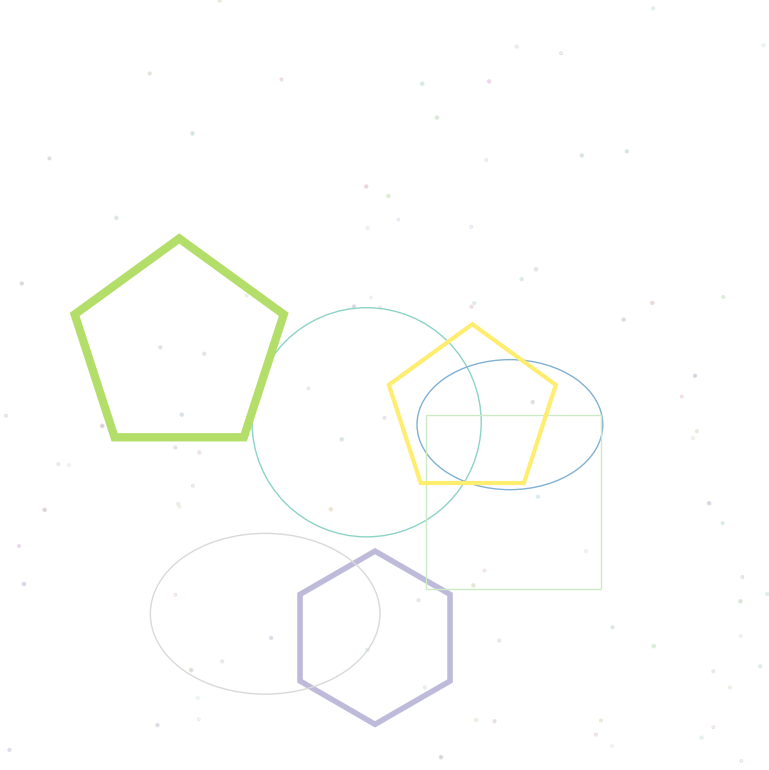[{"shape": "circle", "thickness": 0.5, "radius": 0.74, "center": [0.476, 0.452]}, {"shape": "hexagon", "thickness": 2, "radius": 0.56, "center": [0.487, 0.172]}, {"shape": "oval", "thickness": 0.5, "radius": 0.6, "center": [0.662, 0.449]}, {"shape": "pentagon", "thickness": 3, "radius": 0.71, "center": [0.233, 0.548]}, {"shape": "oval", "thickness": 0.5, "radius": 0.75, "center": [0.344, 0.203]}, {"shape": "square", "thickness": 0.5, "radius": 0.57, "center": [0.667, 0.348]}, {"shape": "pentagon", "thickness": 1.5, "radius": 0.57, "center": [0.613, 0.465]}]